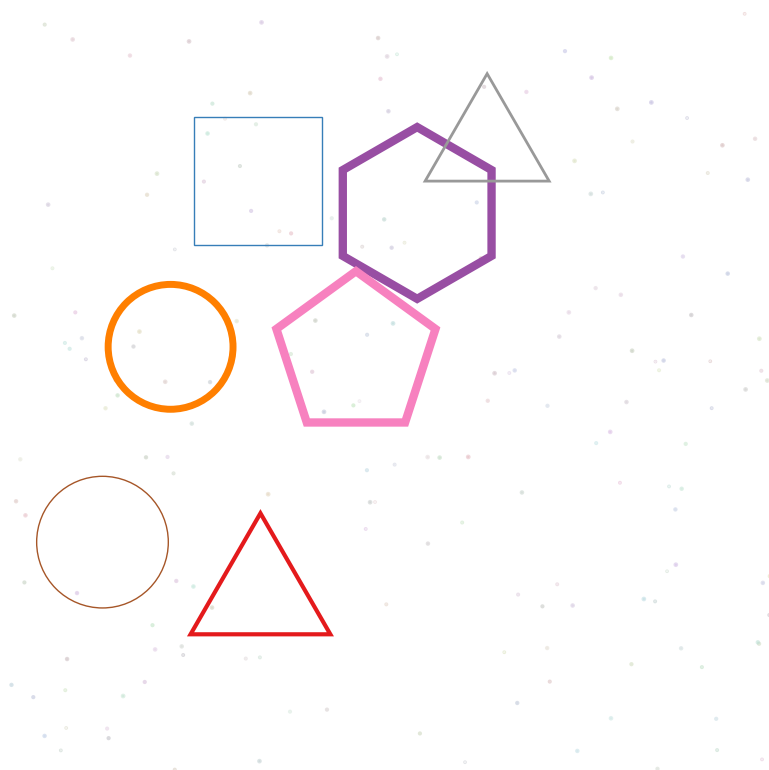[{"shape": "triangle", "thickness": 1.5, "radius": 0.52, "center": [0.338, 0.229]}, {"shape": "square", "thickness": 0.5, "radius": 0.42, "center": [0.335, 0.765]}, {"shape": "hexagon", "thickness": 3, "radius": 0.56, "center": [0.542, 0.723]}, {"shape": "circle", "thickness": 2.5, "radius": 0.41, "center": [0.222, 0.55]}, {"shape": "circle", "thickness": 0.5, "radius": 0.43, "center": [0.133, 0.296]}, {"shape": "pentagon", "thickness": 3, "radius": 0.54, "center": [0.462, 0.539]}, {"shape": "triangle", "thickness": 1, "radius": 0.47, "center": [0.633, 0.811]}]